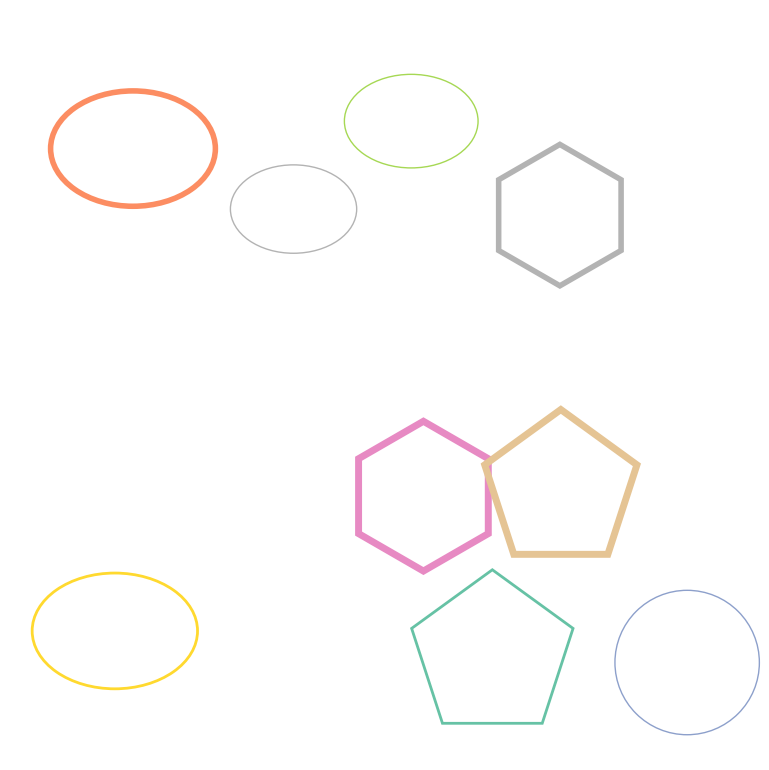[{"shape": "pentagon", "thickness": 1, "radius": 0.55, "center": [0.639, 0.15]}, {"shape": "oval", "thickness": 2, "radius": 0.54, "center": [0.173, 0.807]}, {"shape": "circle", "thickness": 0.5, "radius": 0.47, "center": [0.892, 0.14]}, {"shape": "hexagon", "thickness": 2.5, "radius": 0.49, "center": [0.55, 0.356]}, {"shape": "oval", "thickness": 0.5, "radius": 0.43, "center": [0.534, 0.843]}, {"shape": "oval", "thickness": 1, "radius": 0.54, "center": [0.149, 0.181]}, {"shape": "pentagon", "thickness": 2.5, "radius": 0.52, "center": [0.728, 0.364]}, {"shape": "hexagon", "thickness": 2, "radius": 0.46, "center": [0.727, 0.721]}, {"shape": "oval", "thickness": 0.5, "radius": 0.41, "center": [0.381, 0.728]}]